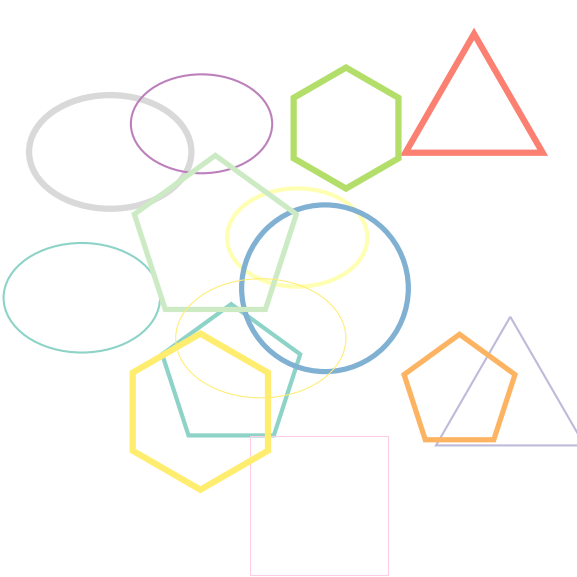[{"shape": "oval", "thickness": 1, "radius": 0.68, "center": [0.142, 0.484]}, {"shape": "pentagon", "thickness": 2, "radius": 0.63, "center": [0.4, 0.347]}, {"shape": "oval", "thickness": 2, "radius": 0.61, "center": [0.515, 0.588]}, {"shape": "triangle", "thickness": 1, "radius": 0.74, "center": [0.884, 0.302]}, {"shape": "triangle", "thickness": 3, "radius": 0.69, "center": [0.821, 0.803]}, {"shape": "circle", "thickness": 2.5, "radius": 0.72, "center": [0.563, 0.5]}, {"shape": "pentagon", "thickness": 2.5, "radius": 0.5, "center": [0.796, 0.319]}, {"shape": "hexagon", "thickness": 3, "radius": 0.52, "center": [0.599, 0.777]}, {"shape": "square", "thickness": 0.5, "radius": 0.6, "center": [0.552, 0.124]}, {"shape": "oval", "thickness": 3, "radius": 0.7, "center": [0.191, 0.736]}, {"shape": "oval", "thickness": 1, "radius": 0.61, "center": [0.349, 0.785]}, {"shape": "pentagon", "thickness": 2.5, "radius": 0.74, "center": [0.373, 0.583]}, {"shape": "oval", "thickness": 0.5, "radius": 0.74, "center": [0.452, 0.413]}, {"shape": "hexagon", "thickness": 3, "radius": 0.68, "center": [0.347, 0.286]}]